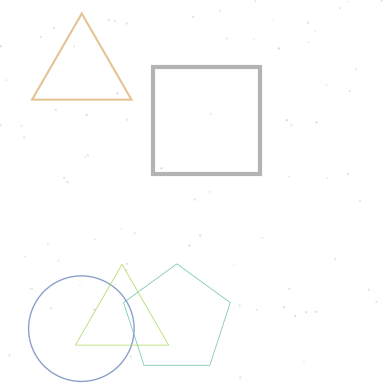[{"shape": "pentagon", "thickness": 0.5, "radius": 0.73, "center": [0.46, 0.169]}, {"shape": "circle", "thickness": 1, "radius": 0.69, "center": [0.211, 0.146]}, {"shape": "triangle", "thickness": 0.5, "radius": 0.7, "center": [0.317, 0.174]}, {"shape": "triangle", "thickness": 1.5, "radius": 0.75, "center": [0.212, 0.816]}, {"shape": "square", "thickness": 3, "radius": 0.7, "center": [0.537, 0.686]}]